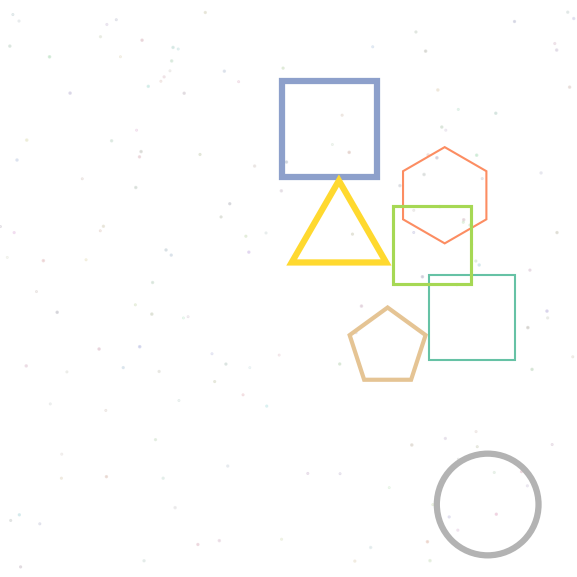[{"shape": "square", "thickness": 1, "radius": 0.37, "center": [0.818, 0.449]}, {"shape": "hexagon", "thickness": 1, "radius": 0.42, "center": [0.77, 0.661]}, {"shape": "square", "thickness": 3, "radius": 0.41, "center": [0.57, 0.776]}, {"shape": "square", "thickness": 1.5, "radius": 0.34, "center": [0.748, 0.575]}, {"shape": "triangle", "thickness": 3, "radius": 0.47, "center": [0.587, 0.592]}, {"shape": "pentagon", "thickness": 2, "radius": 0.35, "center": [0.671, 0.397]}, {"shape": "circle", "thickness": 3, "radius": 0.44, "center": [0.844, 0.126]}]